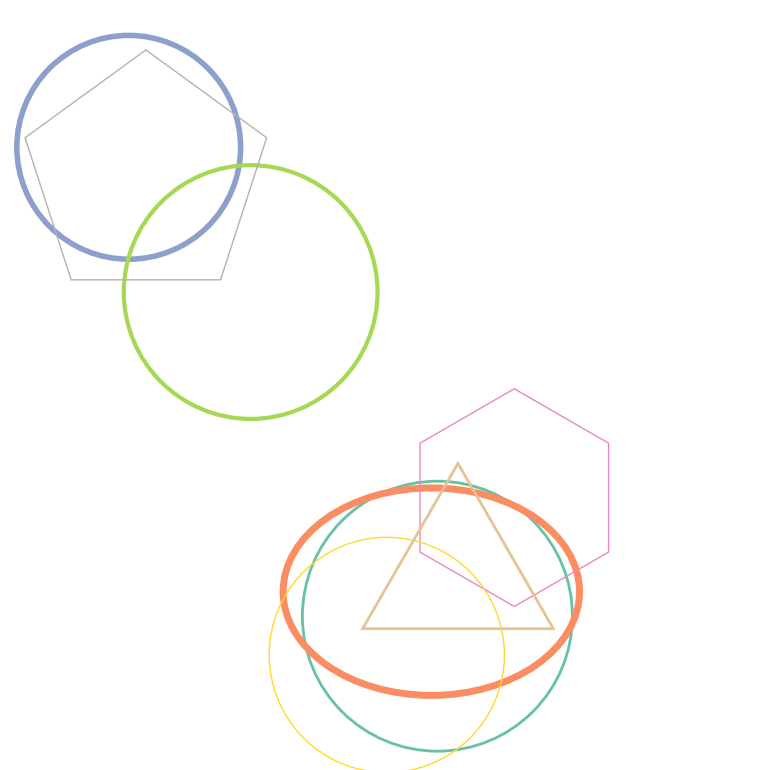[{"shape": "circle", "thickness": 1, "radius": 0.88, "center": [0.568, 0.2]}, {"shape": "oval", "thickness": 2.5, "radius": 0.96, "center": [0.56, 0.232]}, {"shape": "circle", "thickness": 2, "radius": 0.73, "center": [0.167, 0.809]}, {"shape": "hexagon", "thickness": 0.5, "radius": 0.71, "center": [0.668, 0.354]}, {"shape": "circle", "thickness": 1.5, "radius": 0.82, "center": [0.326, 0.621]}, {"shape": "circle", "thickness": 0.5, "radius": 0.76, "center": [0.502, 0.149]}, {"shape": "triangle", "thickness": 1, "radius": 0.72, "center": [0.595, 0.255]}, {"shape": "pentagon", "thickness": 0.5, "radius": 0.83, "center": [0.189, 0.77]}]